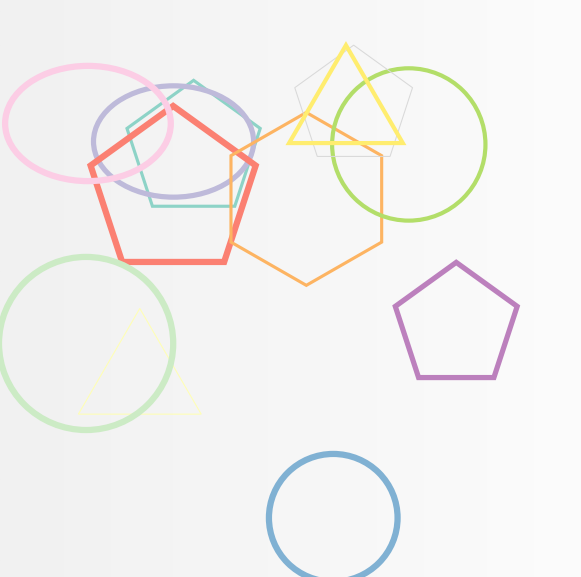[{"shape": "pentagon", "thickness": 1.5, "radius": 0.6, "center": [0.333, 0.739]}, {"shape": "triangle", "thickness": 0.5, "radius": 0.61, "center": [0.241, 0.343]}, {"shape": "oval", "thickness": 2.5, "radius": 0.69, "center": [0.299, 0.754]}, {"shape": "pentagon", "thickness": 3, "radius": 0.75, "center": [0.298, 0.666]}, {"shape": "circle", "thickness": 3, "radius": 0.55, "center": [0.573, 0.102]}, {"shape": "hexagon", "thickness": 1.5, "radius": 0.75, "center": [0.527, 0.655]}, {"shape": "circle", "thickness": 2, "radius": 0.66, "center": [0.703, 0.749]}, {"shape": "oval", "thickness": 3, "radius": 0.71, "center": [0.151, 0.785]}, {"shape": "pentagon", "thickness": 0.5, "radius": 0.53, "center": [0.608, 0.814]}, {"shape": "pentagon", "thickness": 2.5, "radius": 0.55, "center": [0.785, 0.435]}, {"shape": "circle", "thickness": 3, "radius": 0.75, "center": [0.148, 0.404]}, {"shape": "triangle", "thickness": 2, "radius": 0.56, "center": [0.595, 0.808]}]